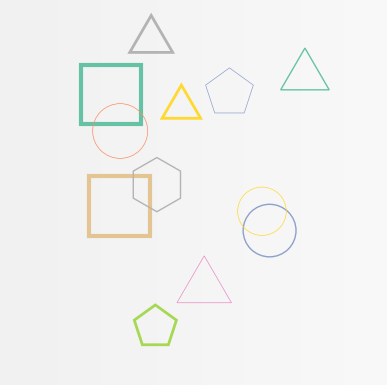[{"shape": "square", "thickness": 3, "radius": 0.38, "center": [0.286, 0.755]}, {"shape": "triangle", "thickness": 1, "radius": 0.36, "center": [0.787, 0.803]}, {"shape": "circle", "thickness": 0.5, "radius": 0.36, "center": [0.31, 0.66]}, {"shape": "pentagon", "thickness": 0.5, "radius": 0.32, "center": [0.592, 0.759]}, {"shape": "circle", "thickness": 1, "radius": 0.34, "center": [0.696, 0.401]}, {"shape": "triangle", "thickness": 0.5, "radius": 0.41, "center": [0.527, 0.254]}, {"shape": "pentagon", "thickness": 2, "radius": 0.29, "center": [0.401, 0.151]}, {"shape": "triangle", "thickness": 2, "radius": 0.29, "center": [0.468, 0.721]}, {"shape": "circle", "thickness": 0.5, "radius": 0.31, "center": [0.676, 0.451]}, {"shape": "square", "thickness": 3, "radius": 0.39, "center": [0.309, 0.465]}, {"shape": "hexagon", "thickness": 1, "radius": 0.35, "center": [0.405, 0.52]}, {"shape": "triangle", "thickness": 2, "radius": 0.32, "center": [0.39, 0.896]}]